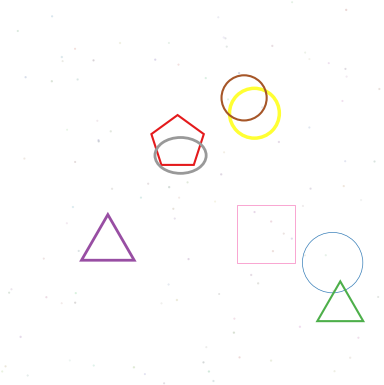[{"shape": "pentagon", "thickness": 1.5, "radius": 0.36, "center": [0.461, 0.63]}, {"shape": "circle", "thickness": 0.5, "radius": 0.39, "center": [0.864, 0.318]}, {"shape": "triangle", "thickness": 1.5, "radius": 0.34, "center": [0.884, 0.2]}, {"shape": "triangle", "thickness": 2, "radius": 0.39, "center": [0.28, 0.364]}, {"shape": "circle", "thickness": 2.5, "radius": 0.32, "center": [0.661, 0.706]}, {"shape": "circle", "thickness": 1.5, "radius": 0.29, "center": [0.634, 0.746]}, {"shape": "square", "thickness": 0.5, "radius": 0.38, "center": [0.691, 0.392]}, {"shape": "oval", "thickness": 2, "radius": 0.33, "center": [0.469, 0.596]}]